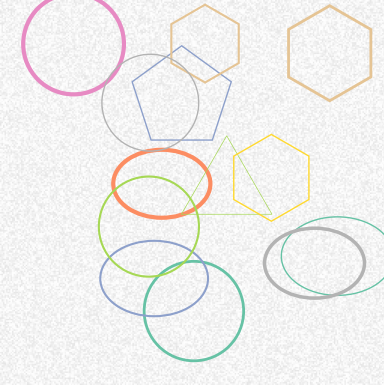[{"shape": "circle", "thickness": 2, "radius": 0.65, "center": [0.504, 0.192]}, {"shape": "oval", "thickness": 1, "radius": 0.73, "center": [0.876, 0.335]}, {"shape": "oval", "thickness": 3, "radius": 0.63, "center": [0.42, 0.523]}, {"shape": "pentagon", "thickness": 1, "radius": 0.68, "center": [0.472, 0.746]}, {"shape": "oval", "thickness": 1.5, "radius": 0.7, "center": [0.4, 0.277]}, {"shape": "circle", "thickness": 3, "radius": 0.65, "center": [0.191, 0.886]}, {"shape": "circle", "thickness": 1.5, "radius": 0.65, "center": [0.387, 0.411]}, {"shape": "triangle", "thickness": 0.5, "radius": 0.68, "center": [0.589, 0.511]}, {"shape": "hexagon", "thickness": 1, "radius": 0.56, "center": [0.705, 0.538]}, {"shape": "hexagon", "thickness": 1.5, "radius": 0.51, "center": [0.533, 0.887]}, {"shape": "hexagon", "thickness": 2, "radius": 0.62, "center": [0.856, 0.862]}, {"shape": "circle", "thickness": 1, "radius": 0.63, "center": [0.39, 0.733]}, {"shape": "oval", "thickness": 2.5, "radius": 0.65, "center": [0.817, 0.316]}]